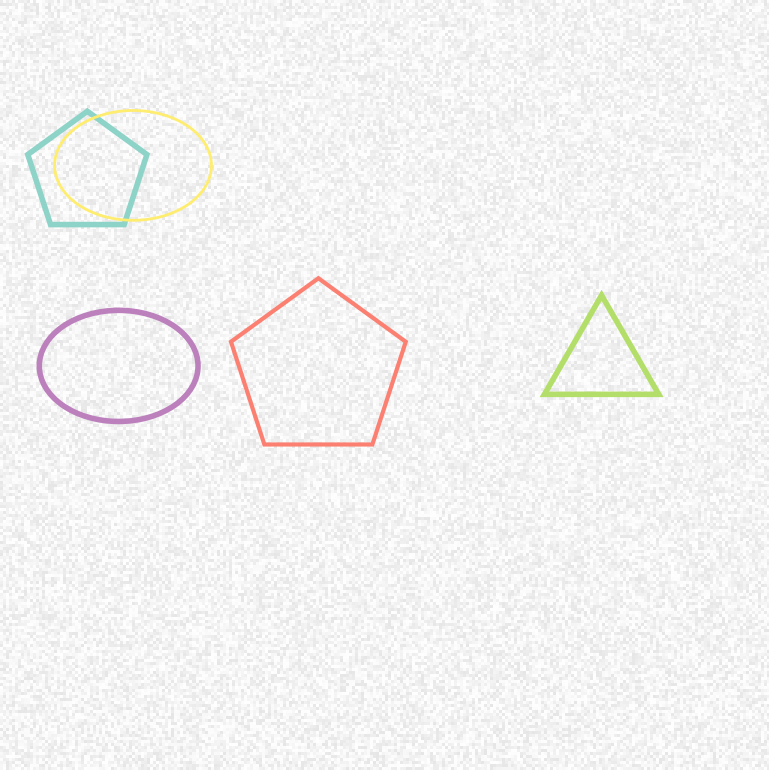[{"shape": "pentagon", "thickness": 2, "radius": 0.41, "center": [0.113, 0.774]}, {"shape": "pentagon", "thickness": 1.5, "radius": 0.6, "center": [0.413, 0.519]}, {"shape": "triangle", "thickness": 2, "radius": 0.43, "center": [0.781, 0.531]}, {"shape": "oval", "thickness": 2, "radius": 0.52, "center": [0.154, 0.525]}, {"shape": "oval", "thickness": 1, "radius": 0.51, "center": [0.173, 0.785]}]